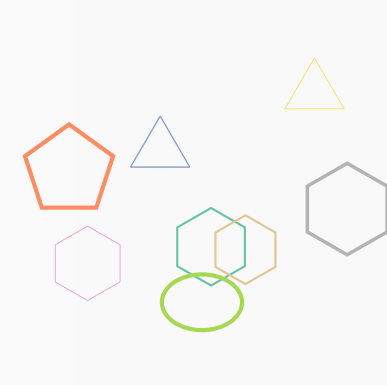[{"shape": "hexagon", "thickness": 1.5, "radius": 0.5, "center": [0.545, 0.359]}, {"shape": "pentagon", "thickness": 3, "radius": 0.6, "center": [0.178, 0.557]}, {"shape": "triangle", "thickness": 1, "radius": 0.44, "center": [0.413, 0.61]}, {"shape": "hexagon", "thickness": 0.5, "radius": 0.48, "center": [0.226, 0.316]}, {"shape": "oval", "thickness": 3, "radius": 0.52, "center": [0.521, 0.215]}, {"shape": "triangle", "thickness": 0.5, "radius": 0.44, "center": [0.812, 0.761]}, {"shape": "hexagon", "thickness": 1.5, "radius": 0.45, "center": [0.633, 0.351]}, {"shape": "hexagon", "thickness": 2.5, "radius": 0.59, "center": [0.896, 0.457]}]